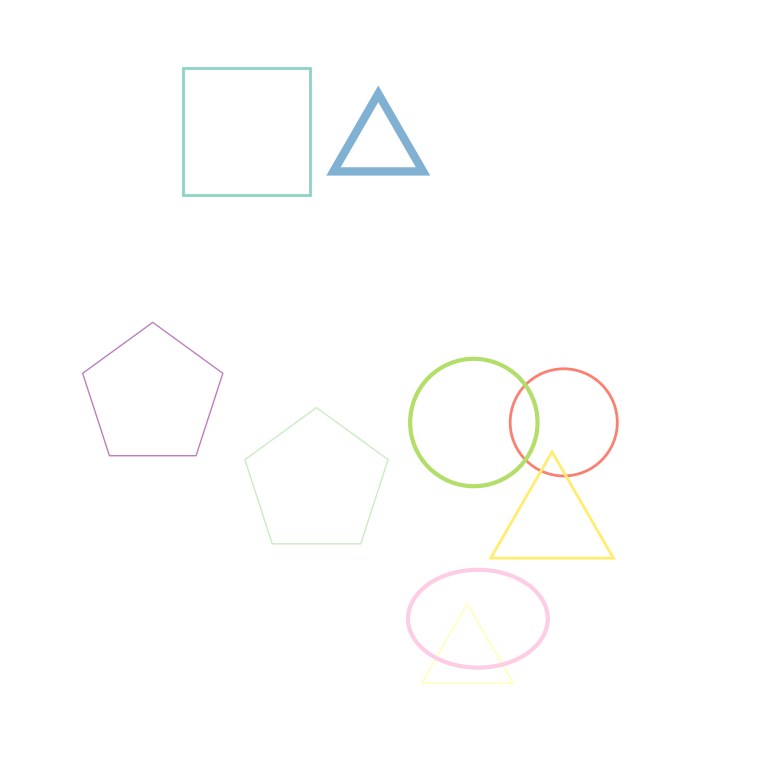[{"shape": "square", "thickness": 1, "radius": 0.41, "center": [0.32, 0.83]}, {"shape": "triangle", "thickness": 0.5, "radius": 0.34, "center": [0.607, 0.147]}, {"shape": "circle", "thickness": 1, "radius": 0.35, "center": [0.732, 0.451]}, {"shape": "triangle", "thickness": 3, "radius": 0.34, "center": [0.491, 0.811]}, {"shape": "circle", "thickness": 1.5, "radius": 0.41, "center": [0.615, 0.451]}, {"shape": "oval", "thickness": 1.5, "radius": 0.45, "center": [0.621, 0.196]}, {"shape": "pentagon", "thickness": 0.5, "radius": 0.48, "center": [0.198, 0.486]}, {"shape": "pentagon", "thickness": 0.5, "radius": 0.49, "center": [0.411, 0.373]}, {"shape": "triangle", "thickness": 1, "radius": 0.46, "center": [0.717, 0.321]}]